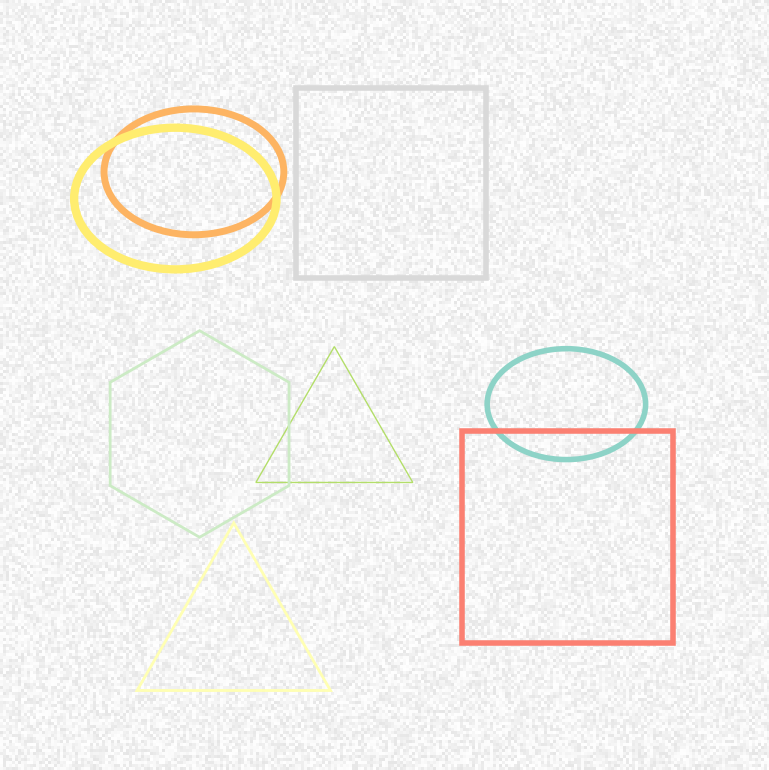[{"shape": "oval", "thickness": 2, "radius": 0.51, "center": [0.736, 0.475]}, {"shape": "triangle", "thickness": 1, "radius": 0.73, "center": [0.304, 0.176]}, {"shape": "square", "thickness": 2, "radius": 0.69, "center": [0.737, 0.303]}, {"shape": "oval", "thickness": 2.5, "radius": 0.58, "center": [0.252, 0.777]}, {"shape": "triangle", "thickness": 0.5, "radius": 0.59, "center": [0.434, 0.432]}, {"shape": "square", "thickness": 2, "radius": 0.62, "center": [0.508, 0.762]}, {"shape": "hexagon", "thickness": 1, "radius": 0.67, "center": [0.259, 0.436]}, {"shape": "oval", "thickness": 3, "radius": 0.66, "center": [0.228, 0.742]}]